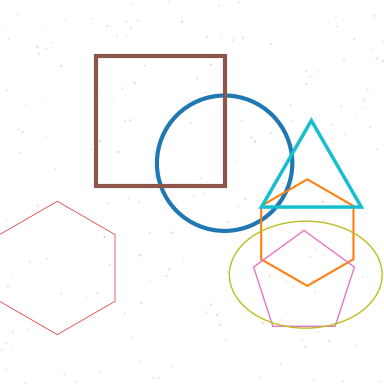[{"shape": "circle", "thickness": 3, "radius": 0.88, "center": [0.583, 0.576]}, {"shape": "hexagon", "thickness": 1.5, "radius": 0.69, "center": [0.798, 0.396]}, {"shape": "hexagon", "thickness": 0.5, "radius": 0.87, "center": [0.149, 0.304]}, {"shape": "square", "thickness": 3, "radius": 0.84, "center": [0.417, 0.685]}, {"shape": "pentagon", "thickness": 1, "radius": 0.69, "center": [0.79, 0.264]}, {"shape": "oval", "thickness": 1, "radius": 0.99, "center": [0.794, 0.287]}, {"shape": "triangle", "thickness": 2.5, "radius": 0.75, "center": [0.809, 0.537]}]